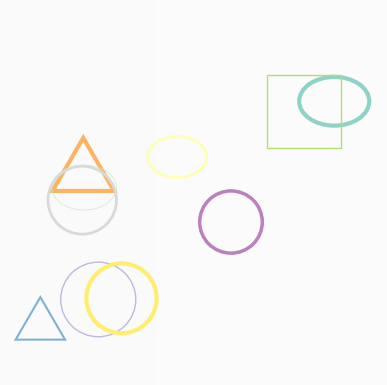[{"shape": "oval", "thickness": 3, "radius": 0.45, "center": [0.863, 0.737]}, {"shape": "oval", "thickness": 2, "radius": 0.38, "center": [0.457, 0.592]}, {"shape": "circle", "thickness": 1, "radius": 0.48, "center": [0.254, 0.222]}, {"shape": "triangle", "thickness": 1.5, "radius": 0.37, "center": [0.104, 0.155]}, {"shape": "triangle", "thickness": 3, "radius": 0.46, "center": [0.215, 0.55]}, {"shape": "square", "thickness": 1, "radius": 0.47, "center": [0.785, 0.709]}, {"shape": "circle", "thickness": 2, "radius": 0.44, "center": [0.212, 0.48]}, {"shape": "circle", "thickness": 2.5, "radius": 0.4, "center": [0.596, 0.423]}, {"shape": "oval", "thickness": 0.5, "radius": 0.42, "center": [0.217, 0.513]}, {"shape": "circle", "thickness": 3, "radius": 0.45, "center": [0.314, 0.225]}]